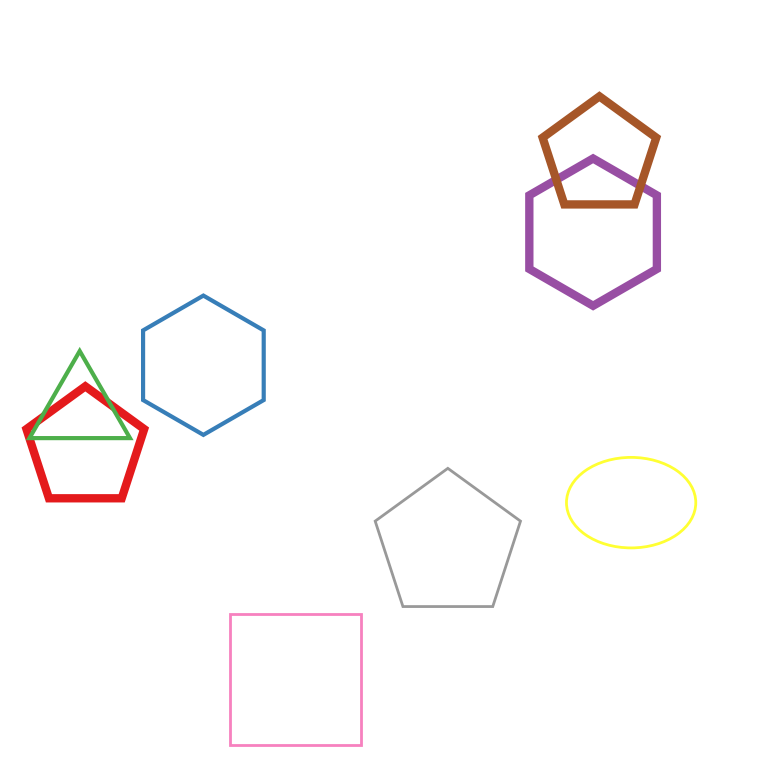[{"shape": "pentagon", "thickness": 3, "radius": 0.4, "center": [0.111, 0.418]}, {"shape": "hexagon", "thickness": 1.5, "radius": 0.45, "center": [0.264, 0.526]}, {"shape": "triangle", "thickness": 1.5, "radius": 0.38, "center": [0.104, 0.469]}, {"shape": "hexagon", "thickness": 3, "radius": 0.48, "center": [0.77, 0.699]}, {"shape": "oval", "thickness": 1, "radius": 0.42, "center": [0.82, 0.347]}, {"shape": "pentagon", "thickness": 3, "radius": 0.39, "center": [0.778, 0.797]}, {"shape": "square", "thickness": 1, "radius": 0.42, "center": [0.384, 0.117]}, {"shape": "pentagon", "thickness": 1, "radius": 0.5, "center": [0.582, 0.293]}]